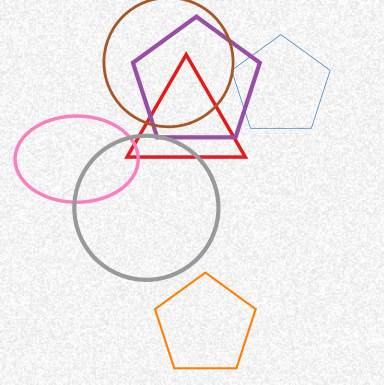[{"shape": "triangle", "thickness": 2.5, "radius": 0.89, "center": [0.484, 0.681]}, {"shape": "pentagon", "thickness": 0.5, "radius": 0.67, "center": [0.73, 0.776]}, {"shape": "pentagon", "thickness": 3, "radius": 0.87, "center": [0.51, 0.783]}, {"shape": "pentagon", "thickness": 1.5, "radius": 0.69, "center": [0.533, 0.155]}, {"shape": "circle", "thickness": 2, "radius": 0.84, "center": [0.438, 0.838]}, {"shape": "oval", "thickness": 2.5, "radius": 0.8, "center": [0.199, 0.587]}, {"shape": "circle", "thickness": 3, "radius": 0.94, "center": [0.38, 0.46]}]